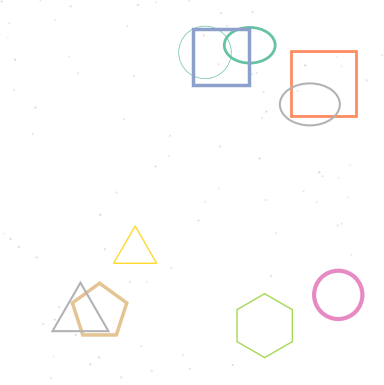[{"shape": "circle", "thickness": 0.5, "radius": 0.34, "center": [0.533, 0.864]}, {"shape": "oval", "thickness": 2, "radius": 0.33, "center": [0.649, 0.882]}, {"shape": "square", "thickness": 2, "radius": 0.42, "center": [0.841, 0.783]}, {"shape": "square", "thickness": 2.5, "radius": 0.36, "center": [0.573, 0.851]}, {"shape": "circle", "thickness": 3, "radius": 0.31, "center": [0.879, 0.234]}, {"shape": "hexagon", "thickness": 1, "radius": 0.41, "center": [0.688, 0.154]}, {"shape": "triangle", "thickness": 1, "radius": 0.32, "center": [0.351, 0.348]}, {"shape": "pentagon", "thickness": 2.5, "radius": 0.37, "center": [0.259, 0.19]}, {"shape": "triangle", "thickness": 1.5, "radius": 0.42, "center": [0.209, 0.182]}, {"shape": "oval", "thickness": 1.5, "radius": 0.39, "center": [0.805, 0.729]}]